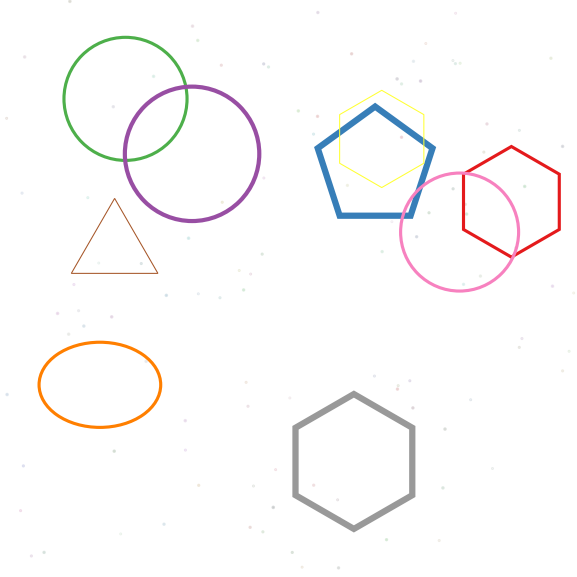[{"shape": "hexagon", "thickness": 1.5, "radius": 0.48, "center": [0.886, 0.65]}, {"shape": "pentagon", "thickness": 3, "radius": 0.52, "center": [0.65, 0.71]}, {"shape": "circle", "thickness": 1.5, "radius": 0.53, "center": [0.217, 0.828]}, {"shape": "circle", "thickness": 2, "radius": 0.58, "center": [0.333, 0.733]}, {"shape": "oval", "thickness": 1.5, "radius": 0.53, "center": [0.173, 0.333]}, {"shape": "hexagon", "thickness": 0.5, "radius": 0.42, "center": [0.661, 0.759]}, {"shape": "triangle", "thickness": 0.5, "radius": 0.43, "center": [0.198, 0.569]}, {"shape": "circle", "thickness": 1.5, "radius": 0.51, "center": [0.796, 0.597]}, {"shape": "hexagon", "thickness": 3, "radius": 0.58, "center": [0.613, 0.2]}]